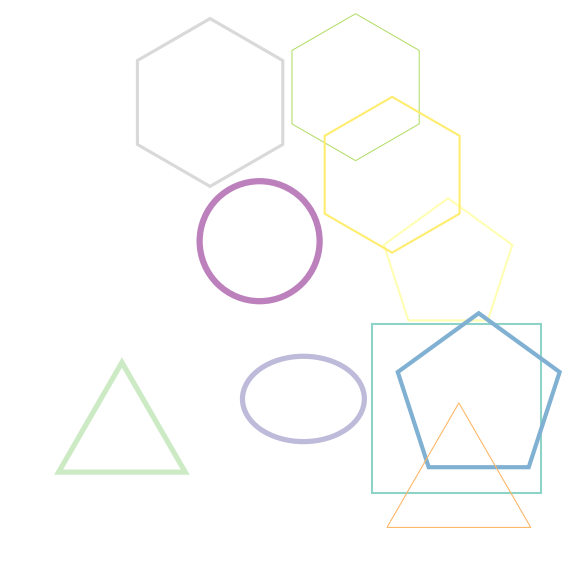[{"shape": "square", "thickness": 1, "radius": 0.73, "center": [0.79, 0.292]}, {"shape": "pentagon", "thickness": 1, "radius": 0.58, "center": [0.776, 0.539]}, {"shape": "oval", "thickness": 2.5, "radius": 0.53, "center": [0.525, 0.308]}, {"shape": "pentagon", "thickness": 2, "radius": 0.74, "center": [0.829, 0.309]}, {"shape": "triangle", "thickness": 0.5, "radius": 0.72, "center": [0.795, 0.158]}, {"shape": "hexagon", "thickness": 0.5, "radius": 0.64, "center": [0.616, 0.848]}, {"shape": "hexagon", "thickness": 1.5, "radius": 0.73, "center": [0.364, 0.822]}, {"shape": "circle", "thickness": 3, "radius": 0.52, "center": [0.45, 0.581]}, {"shape": "triangle", "thickness": 2.5, "radius": 0.63, "center": [0.211, 0.245]}, {"shape": "hexagon", "thickness": 1, "radius": 0.67, "center": [0.679, 0.697]}]